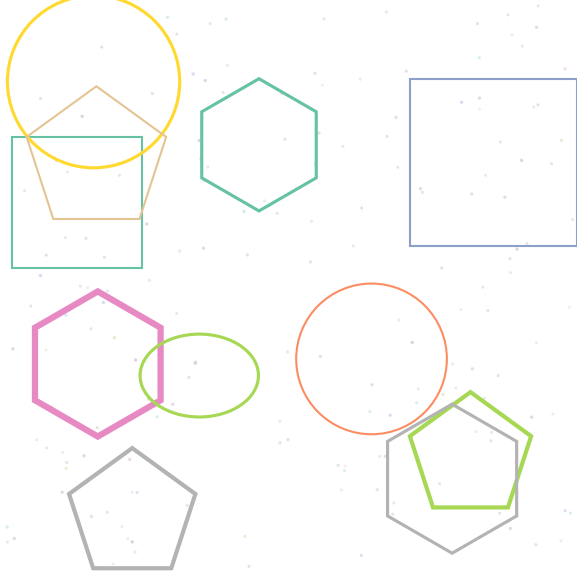[{"shape": "hexagon", "thickness": 1.5, "radius": 0.57, "center": [0.448, 0.748]}, {"shape": "square", "thickness": 1, "radius": 0.57, "center": [0.134, 0.649]}, {"shape": "circle", "thickness": 1, "radius": 0.65, "center": [0.643, 0.378]}, {"shape": "square", "thickness": 1, "radius": 0.72, "center": [0.854, 0.718]}, {"shape": "hexagon", "thickness": 3, "radius": 0.63, "center": [0.169, 0.369]}, {"shape": "oval", "thickness": 1.5, "radius": 0.51, "center": [0.345, 0.349]}, {"shape": "pentagon", "thickness": 2, "radius": 0.55, "center": [0.815, 0.21]}, {"shape": "circle", "thickness": 1.5, "radius": 0.75, "center": [0.162, 0.858]}, {"shape": "pentagon", "thickness": 1, "radius": 0.64, "center": [0.167, 0.723]}, {"shape": "pentagon", "thickness": 2, "radius": 0.58, "center": [0.229, 0.108]}, {"shape": "hexagon", "thickness": 1.5, "radius": 0.65, "center": [0.783, 0.17]}]